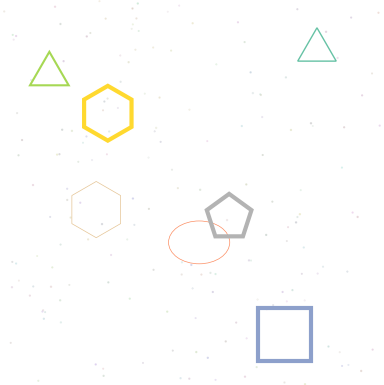[{"shape": "triangle", "thickness": 1, "radius": 0.29, "center": [0.823, 0.87]}, {"shape": "oval", "thickness": 0.5, "radius": 0.4, "center": [0.517, 0.37]}, {"shape": "square", "thickness": 3, "radius": 0.34, "center": [0.739, 0.132]}, {"shape": "triangle", "thickness": 1.5, "radius": 0.29, "center": [0.128, 0.807]}, {"shape": "hexagon", "thickness": 3, "radius": 0.36, "center": [0.28, 0.706]}, {"shape": "hexagon", "thickness": 0.5, "radius": 0.37, "center": [0.25, 0.456]}, {"shape": "pentagon", "thickness": 3, "radius": 0.3, "center": [0.595, 0.435]}]